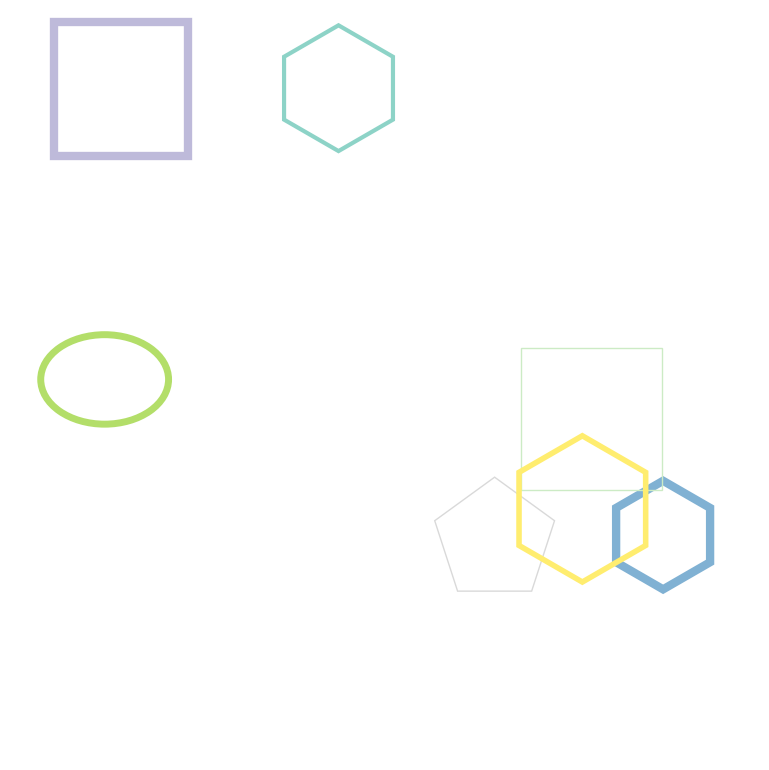[{"shape": "hexagon", "thickness": 1.5, "radius": 0.41, "center": [0.44, 0.885]}, {"shape": "square", "thickness": 3, "radius": 0.44, "center": [0.158, 0.884]}, {"shape": "hexagon", "thickness": 3, "radius": 0.35, "center": [0.861, 0.305]}, {"shape": "oval", "thickness": 2.5, "radius": 0.42, "center": [0.136, 0.507]}, {"shape": "pentagon", "thickness": 0.5, "radius": 0.41, "center": [0.642, 0.298]}, {"shape": "square", "thickness": 0.5, "radius": 0.46, "center": [0.768, 0.456]}, {"shape": "hexagon", "thickness": 2, "radius": 0.47, "center": [0.756, 0.339]}]